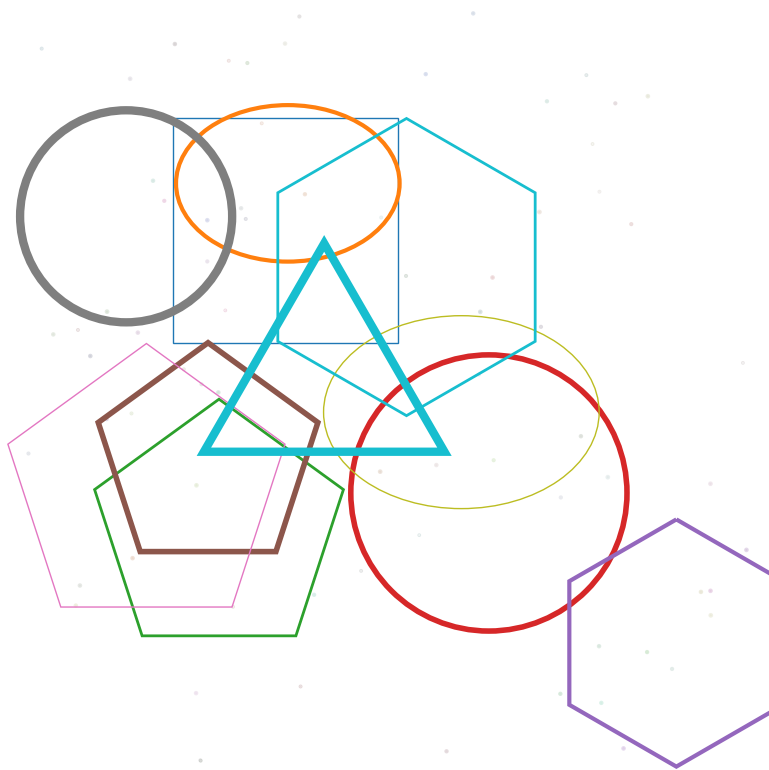[{"shape": "square", "thickness": 0.5, "radius": 0.73, "center": [0.37, 0.7]}, {"shape": "oval", "thickness": 1.5, "radius": 0.73, "center": [0.374, 0.762]}, {"shape": "pentagon", "thickness": 1, "radius": 0.85, "center": [0.284, 0.312]}, {"shape": "circle", "thickness": 2, "radius": 0.9, "center": [0.635, 0.36]}, {"shape": "hexagon", "thickness": 1.5, "radius": 0.8, "center": [0.878, 0.165]}, {"shape": "pentagon", "thickness": 2, "radius": 0.75, "center": [0.27, 0.405]}, {"shape": "pentagon", "thickness": 0.5, "radius": 0.95, "center": [0.19, 0.365]}, {"shape": "circle", "thickness": 3, "radius": 0.69, "center": [0.164, 0.719]}, {"shape": "oval", "thickness": 0.5, "radius": 0.89, "center": [0.599, 0.465]}, {"shape": "triangle", "thickness": 3, "radius": 0.9, "center": [0.421, 0.504]}, {"shape": "hexagon", "thickness": 1, "radius": 0.96, "center": [0.528, 0.653]}]